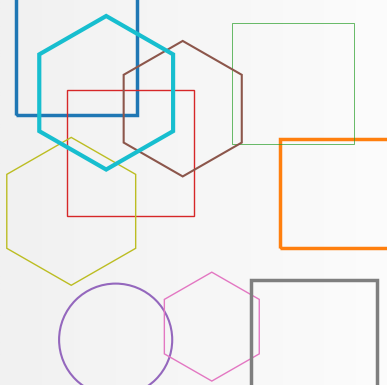[{"shape": "square", "thickness": 2.5, "radius": 0.78, "center": [0.197, 0.859]}, {"shape": "square", "thickness": 2.5, "radius": 0.71, "center": [0.865, 0.497]}, {"shape": "square", "thickness": 0.5, "radius": 0.79, "center": [0.756, 0.782]}, {"shape": "square", "thickness": 1, "radius": 0.82, "center": [0.337, 0.603]}, {"shape": "circle", "thickness": 1.5, "radius": 0.73, "center": [0.298, 0.117]}, {"shape": "hexagon", "thickness": 1.5, "radius": 0.88, "center": [0.472, 0.718]}, {"shape": "hexagon", "thickness": 1, "radius": 0.71, "center": [0.547, 0.152]}, {"shape": "square", "thickness": 2.5, "radius": 0.81, "center": [0.811, 0.111]}, {"shape": "hexagon", "thickness": 1, "radius": 0.96, "center": [0.184, 0.451]}, {"shape": "hexagon", "thickness": 3, "radius": 1.0, "center": [0.274, 0.759]}]